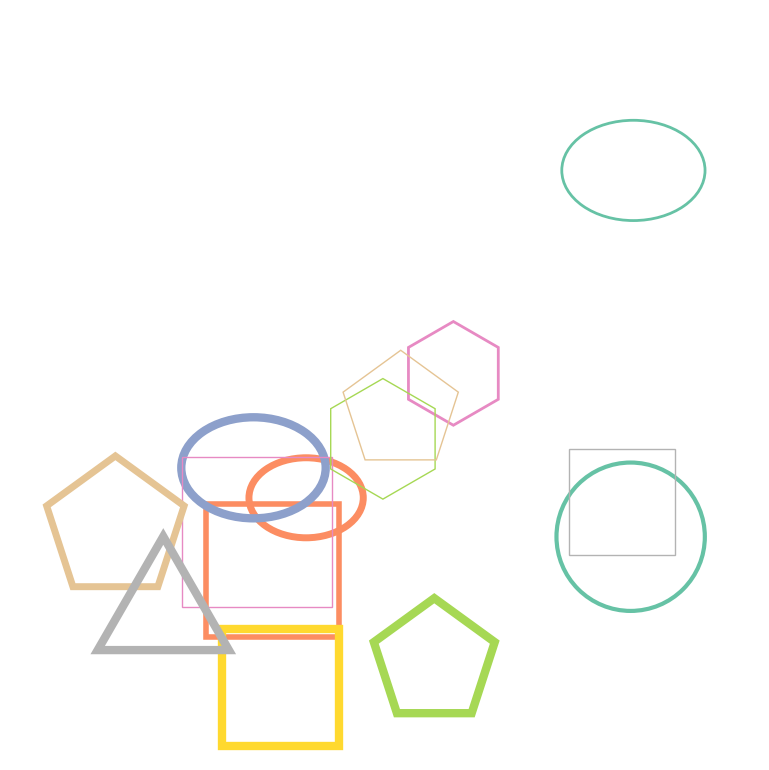[{"shape": "oval", "thickness": 1, "radius": 0.47, "center": [0.823, 0.779]}, {"shape": "circle", "thickness": 1.5, "radius": 0.48, "center": [0.819, 0.303]}, {"shape": "oval", "thickness": 2.5, "radius": 0.37, "center": [0.398, 0.354]}, {"shape": "square", "thickness": 2, "radius": 0.43, "center": [0.354, 0.259]}, {"shape": "oval", "thickness": 3, "radius": 0.47, "center": [0.329, 0.392]}, {"shape": "hexagon", "thickness": 1, "radius": 0.34, "center": [0.589, 0.515]}, {"shape": "square", "thickness": 0.5, "radius": 0.49, "center": [0.334, 0.309]}, {"shape": "pentagon", "thickness": 3, "radius": 0.41, "center": [0.564, 0.141]}, {"shape": "hexagon", "thickness": 0.5, "radius": 0.39, "center": [0.497, 0.43]}, {"shape": "square", "thickness": 3, "radius": 0.38, "center": [0.365, 0.107]}, {"shape": "pentagon", "thickness": 2.5, "radius": 0.47, "center": [0.15, 0.314]}, {"shape": "pentagon", "thickness": 0.5, "radius": 0.39, "center": [0.52, 0.466]}, {"shape": "square", "thickness": 0.5, "radius": 0.34, "center": [0.808, 0.348]}, {"shape": "triangle", "thickness": 3, "radius": 0.49, "center": [0.212, 0.205]}]